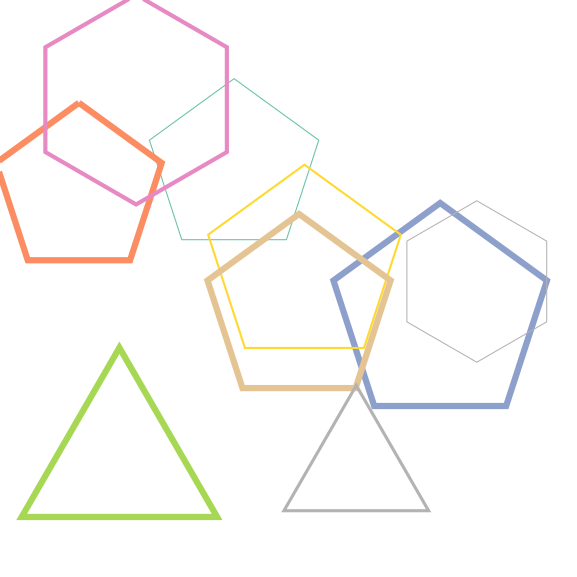[{"shape": "pentagon", "thickness": 0.5, "radius": 0.77, "center": [0.405, 0.709]}, {"shape": "pentagon", "thickness": 3, "radius": 0.75, "center": [0.137, 0.67]}, {"shape": "pentagon", "thickness": 3, "radius": 0.97, "center": [0.762, 0.453]}, {"shape": "hexagon", "thickness": 2, "radius": 0.91, "center": [0.236, 0.827]}, {"shape": "triangle", "thickness": 3, "radius": 0.98, "center": [0.207, 0.202]}, {"shape": "pentagon", "thickness": 1, "radius": 0.88, "center": [0.527, 0.539]}, {"shape": "pentagon", "thickness": 3, "radius": 0.83, "center": [0.518, 0.462]}, {"shape": "triangle", "thickness": 1.5, "radius": 0.72, "center": [0.617, 0.187]}, {"shape": "hexagon", "thickness": 0.5, "radius": 0.7, "center": [0.826, 0.512]}]